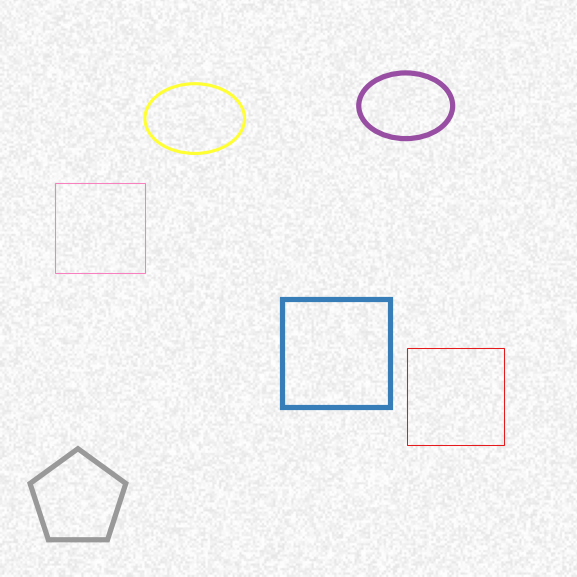[{"shape": "square", "thickness": 0.5, "radius": 0.42, "center": [0.789, 0.312]}, {"shape": "square", "thickness": 2.5, "radius": 0.47, "center": [0.582, 0.389]}, {"shape": "oval", "thickness": 2.5, "radius": 0.41, "center": [0.703, 0.816]}, {"shape": "oval", "thickness": 1.5, "radius": 0.43, "center": [0.337, 0.794]}, {"shape": "square", "thickness": 0.5, "radius": 0.39, "center": [0.174, 0.604]}, {"shape": "pentagon", "thickness": 2.5, "radius": 0.44, "center": [0.135, 0.135]}]